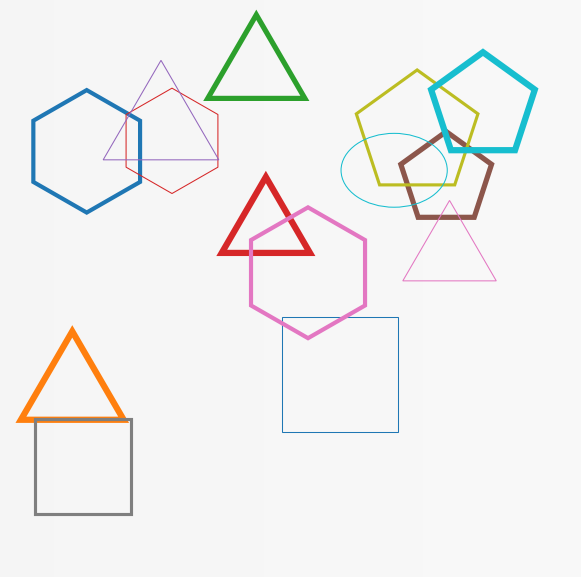[{"shape": "hexagon", "thickness": 2, "radius": 0.53, "center": [0.149, 0.737]}, {"shape": "square", "thickness": 0.5, "radius": 0.5, "center": [0.585, 0.35]}, {"shape": "triangle", "thickness": 3, "radius": 0.51, "center": [0.124, 0.323]}, {"shape": "triangle", "thickness": 2.5, "radius": 0.48, "center": [0.441, 0.877]}, {"shape": "hexagon", "thickness": 0.5, "radius": 0.46, "center": [0.296, 0.755]}, {"shape": "triangle", "thickness": 3, "radius": 0.44, "center": [0.457, 0.605]}, {"shape": "triangle", "thickness": 0.5, "radius": 0.57, "center": [0.277, 0.78]}, {"shape": "pentagon", "thickness": 2.5, "radius": 0.41, "center": [0.768, 0.689]}, {"shape": "hexagon", "thickness": 2, "radius": 0.57, "center": [0.53, 0.527]}, {"shape": "triangle", "thickness": 0.5, "radius": 0.46, "center": [0.773, 0.559]}, {"shape": "square", "thickness": 1.5, "radius": 0.41, "center": [0.142, 0.191]}, {"shape": "pentagon", "thickness": 1.5, "radius": 0.55, "center": [0.718, 0.768]}, {"shape": "oval", "thickness": 0.5, "radius": 0.46, "center": [0.678, 0.704]}, {"shape": "pentagon", "thickness": 3, "radius": 0.47, "center": [0.831, 0.815]}]